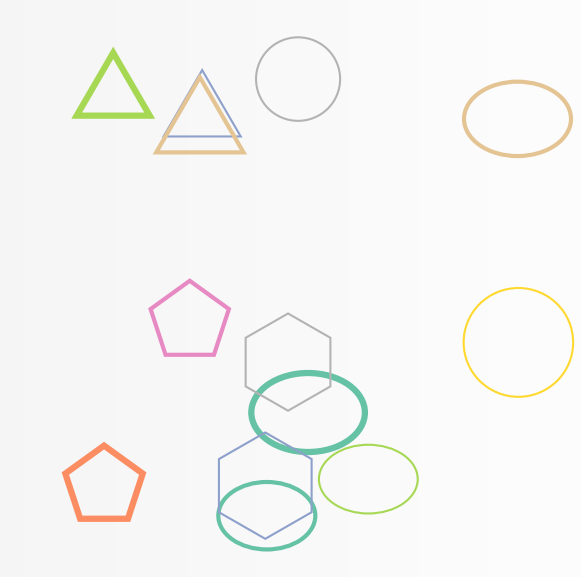[{"shape": "oval", "thickness": 3, "radius": 0.49, "center": [0.53, 0.285]}, {"shape": "oval", "thickness": 2, "radius": 0.42, "center": [0.459, 0.106]}, {"shape": "pentagon", "thickness": 3, "radius": 0.35, "center": [0.179, 0.157]}, {"shape": "triangle", "thickness": 1, "radius": 0.38, "center": [0.348, 0.801]}, {"shape": "hexagon", "thickness": 1, "radius": 0.46, "center": [0.456, 0.158]}, {"shape": "pentagon", "thickness": 2, "radius": 0.35, "center": [0.326, 0.442]}, {"shape": "triangle", "thickness": 3, "radius": 0.36, "center": [0.195, 0.835]}, {"shape": "oval", "thickness": 1, "radius": 0.43, "center": [0.634, 0.169]}, {"shape": "circle", "thickness": 1, "radius": 0.47, "center": [0.892, 0.406]}, {"shape": "oval", "thickness": 2, "radius": 0.46, "center": [0.89, 0.793]}, {"shape": "triangle", "thickness": 2, "radius": 0.43, "center": [0.344, 0.779]}, {"shape": "hexagon", "thickness": 1, "radius": 0.42, "center": [0.496, 0.372]}, {"shape": "circle", "thickness": 1, "radius": 0.36, "center": [0.513, 0.862]}]